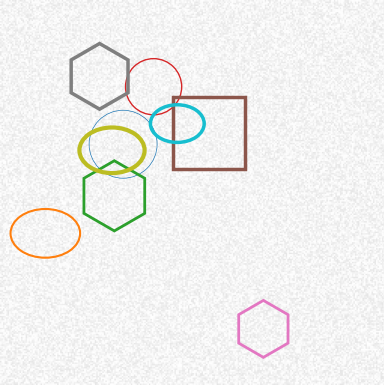[{"shape": "circle", "thickness": 0.5, "radius": 0.44, "center": [0.32, 0.625]}, {"shape": "oval", "thickness": 1.5, "radius": 0.45, "center": [0.118, 0.394]}, {"shape": "hexagon", "thickness": 2, "radius": 0.46, "center": [0.297, 0.491]}, {"shape": "circle", "thickness": 1, "radius": 0.36, "center": [0.399, 0.775]}, {"shape": "square", "thickness": 2.5, "radius": 0.47, "center": [0.542, 0.655]}, {"shape": "hexagon", "thickness": 2, "radius": 0.37, "center": [0.684, 0.146]}, {"shape": "hexagon", "thickness": 2.5, "radius": 0.43, "center": [0.259, 0.802]}, {"shape": "oval", "thickness": 3, "radius": 0.42, "center": [0.291, 0.61]}, {"shape": "oval", "thickness": 2.5, "radius": 0.35, "center": [0.461, 0.679]}]